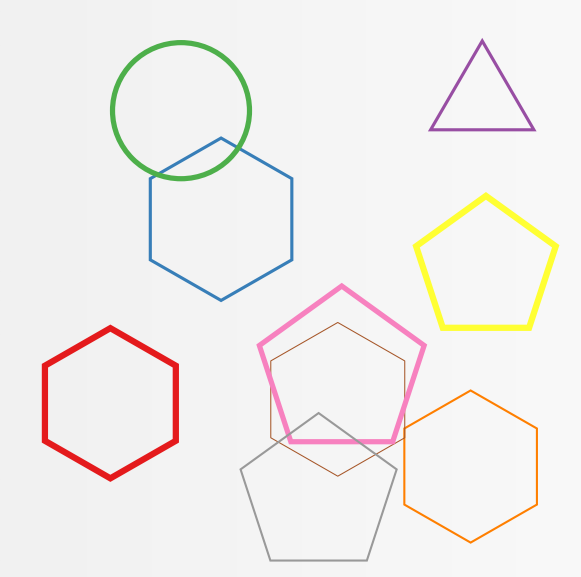[{"shape": "hexagon", "thickness": 3, "radius": 0.65, "center": [0.19, 0.301]}, {"shape": "hexagon", "thickness": 1.5, "radius": 0.7, "center": [0.38, 0.619]}, {"shape": "circle", "thickness": 2.5, "radius": 0.59, "center": [0.311, 0.807]}, {"shape": "triangle", "thickness": 1.5, "radius": 0.51, "center": [0.83, 0.826]}, {"shape": "hexagon", "thickness": 1, "radius": 0.66, "center": [0.81, 0.191]}, {"shape": "pentagon", "thickness": 3, "radius": 0.63, "center": [0.836, 0.534]}, {"shape": "hexagon", "thickness": 0.5, "radius": 0.67, "center": [0.581, 0.308]}, {"shape": "pentagon", "thickness": 2.5, "radius": 0.75, "center": [0.588, 0.355]}, {"shape": "pentagon", "thickness": 1, "radius": 0.71, "center": [0.548, 0.143]}]